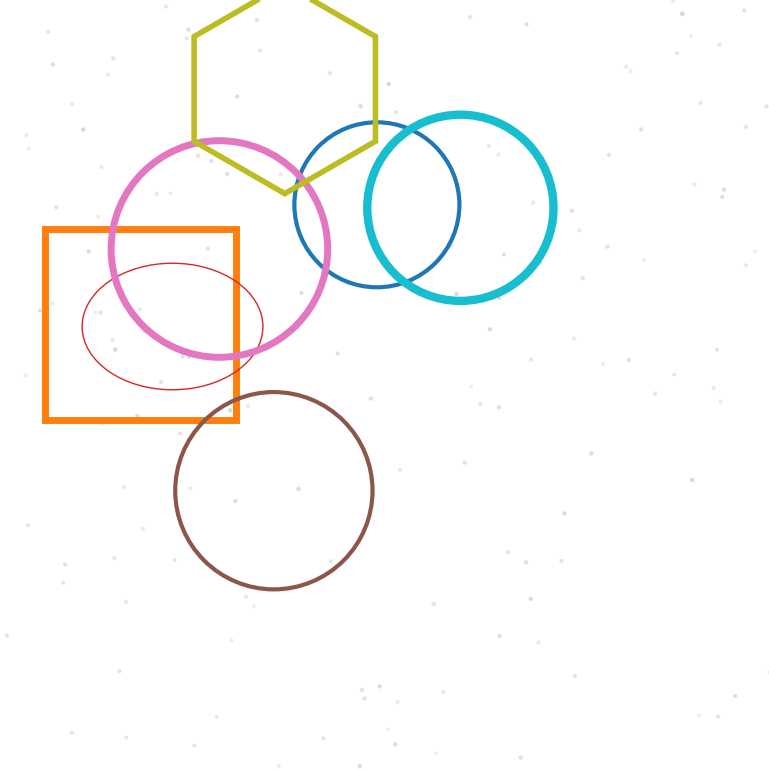[{"shape": "circle", "thickness": 1.5, "radius": 0.54, "center": [0.489, 0.734]}, {"shape": "square", "thickness": 2.5, "radius": 0.62, "center": [0.182, 0.579]}, {"shape": "oval", "thickness": 0.5, "radius": 0.59, "center": [0.224, 0.576]}, {"shape": "circle", "thickness": 1.5, "radius": 0.64, "center": [0.356, 0.363]}, {"shape": "circle", "thickness": 2.5, "radius": 0.7, "center": [0.285, 0.677]}, {"shape": "hexagon", "thickness": 2, "radius": 0.68, "center": [0.37, 0.885]}, {"shape": "circle", "thickness": 3, "radius": 0.6, "center": [0.598, 0.73]}]